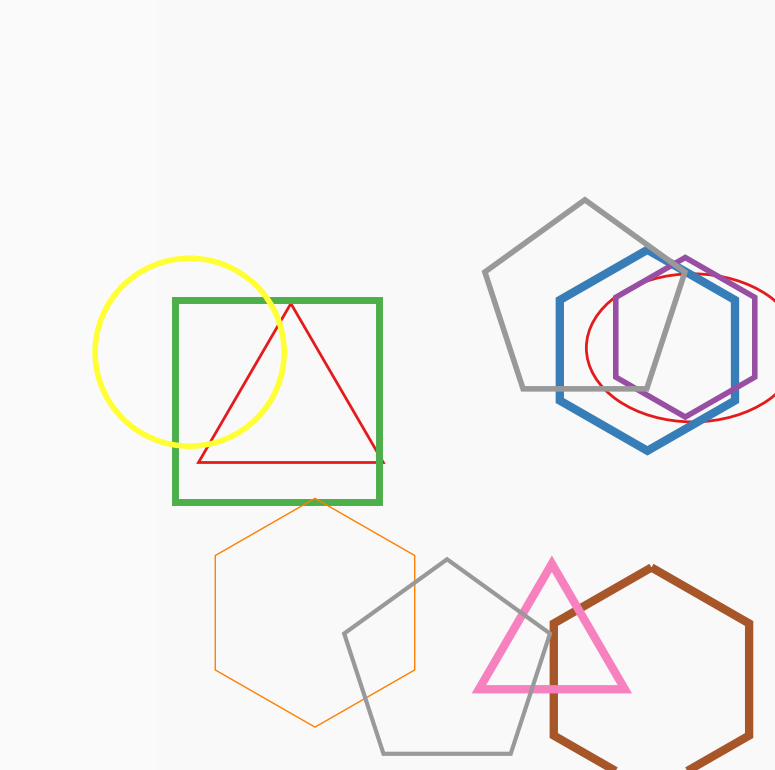[{"shape": "triangle", "thickness": 1, "radius": 0.69, "center": [0.375, 0.468]}, {"shape": "oval", "thickness": 1, "radius": 0.69, "center": [0.894, 0.548]}, {"shape": "hexagon", "thickness": 3, "radius": 0.65, "center": [0.835, 0.545]}, {"shape": "square", "thickness": 2.5, "radius": 0.66, "center": [0.358, 0.479]}, {"shape": "hexagon", "thickness": 2, "radius": 0.52, "center": [0.884, 0.562]}, {"shape": "hexagon", "thickness": 0.5, "radius": 0.74, "center": [0.406, 0.204]}, {"shape": "circle", "thickness": 2, "radius": 0.61, "center": [0.245, 0.543]}, {"shape": "hexagon", "thickness": 3, "radius": 0.73, "center": [0.841, 0.118]}, {"shape": "triangle", "thickness": 3, "radius": 0.54, "center": [0.712, 0.159]}, {"shape": "pentagon", "thickness": 1.5, "radius": 0.7, "center": [0.577, 0.134]}, {"shape": "pentagon", "thickness": 2, "radius": 0.68, "center": [0.755, 0.605]}]